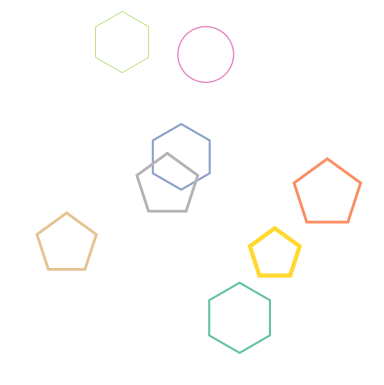[{"shape": "hexagon", "thickness": 1.5, "radius": 0.46, "center": [0.622, 0.175]}, {"shape": "pentagon", "thickness": 2, "radius": 0.45, "center": [0.85, 0.497]}, {"shape": "hexagon", "thickness": 1.5, "radius": 0.43, "center": [0.471, 0.593]}, {"shape": "circle", "thickness": 1, "radius": 0.36, "center": [0.534, 0.858]}, {"shape": "hexagon", "thickness": 0.5, "radius": 0.4, "center": [0.317, 0.891]}, {"shape": "pentagon", "thickness": 3, "radius": 0.34, "center": [0.714, 0.339]}, {"shape": "pentagon", "thickness": 2, "radius": 0.41, "center": [0.173, 0.366]}, {"shape": "pentagon", "thickness": 2, "radius": 0.42, "center": [0.435, 0.519]}]